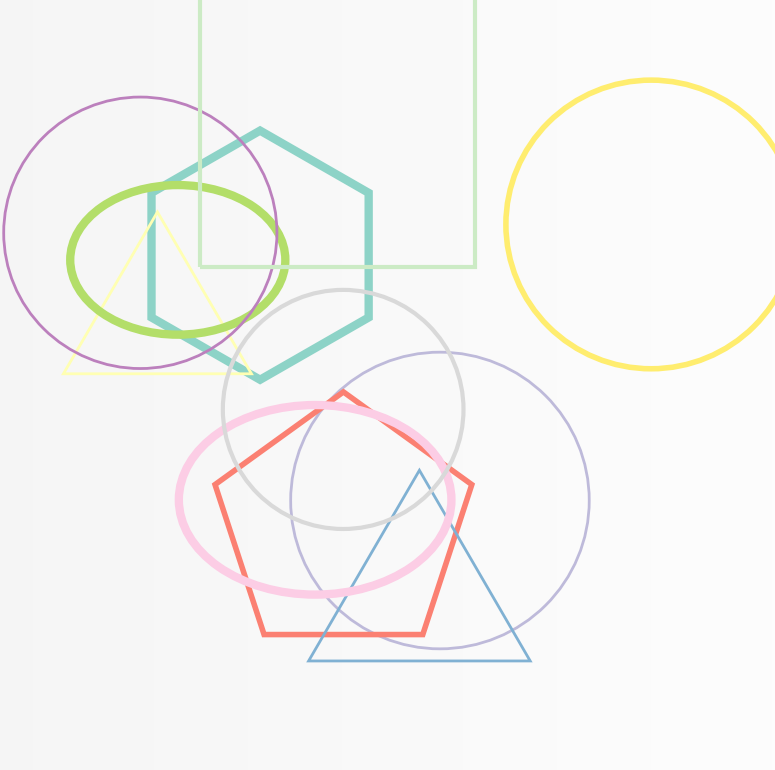[{"shape": "hexagon", "thickness": 3, "radius": 0.81, "center": [0.336, 0.669]}, {"shape": "triangle", "thickness": 1, "radius": 0.7, "center": [0.203, 0.585]}, {"shape": "circle", "thickness": 1, "radius": 0.96, "center": [0.568, 0.35]}, {"shape": "pentagon", "thickness": 2, "radius": 0.87, "center": [0.443, 0.317]}, {"shape": "triangle", "thickness": 1, "radius": 0.83, "center": [0.541, 0.224]}, {"shape": "oval", "thickness": 3, "radius": 0.69, "center": [0.229, 0.663]}, {"shape": "oval", "thickness": 3, "radius": 0.88, "center": [0.407, 0.351]}, {"shape": "circle", "thickness": 1.5, "radius": 0.78, "center": [0.443, 0.468]}, {"shape": "circle", "thickness": 1, "radius": 0.88, "center": [0.181, 0.698]}, {"shape": "square", "thickness": 1.5, "radius": 0.89, "center": [0.436, 0.83]}, {"shape": "circle", "thickness": 2, "radius": 0.94, "center": [0.84, 0.709]}]